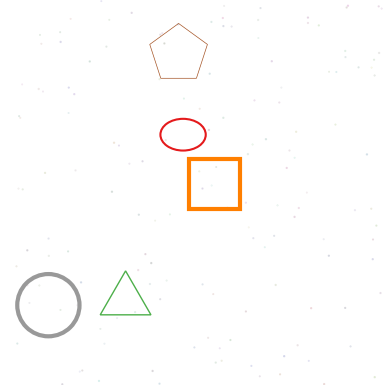[{"shape": "oval", "thickness": 1.5, "radius": 0.29, "center": [0.476, 0.65]}, {"shape": "triangle", "thickness": 1, "radius": 0.38, "center": [0.326, 0.22]}, {"shape": "square", "thickness": 3, "radius": 0.33, "center": [0.557, 0.522]}, {"shape": "pentagon", "thickness": 0.5, "radius": 0.39, "center": [0.464, 0.86]}, {"shape": "circle", "thickness": 3, "radius": 0.4, "center": [0.126, 0.207]}]